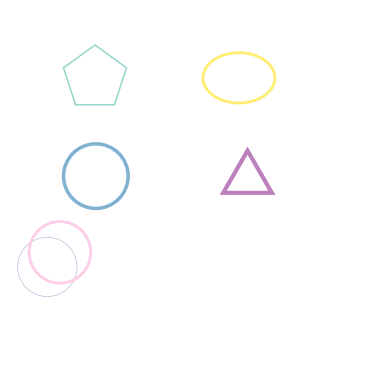[{"shape": "pentagon", "thickness": 1, "radius": 0.43, "center": [0.247, 0.797]}, {"shape": "circle", "thickness": 0.5, "radius": 0.39, "center": [0.123, 0.307]}, {"shape": "circle", "thickness": 2.5, "radius": 0.42, "center": [0.249, 0.543]}, {"shape": "circle", "thickness": 2, "radius": 0.4, "center": [0.156, 0.344]}, {"shape": "triangle", "thickness": 3, "radius": 0.36, "center": [0.643, 0.536]}, {"shape": "oval", "thickness": 2, "radius": 0.47, "center": [0.621, 0.798]}]